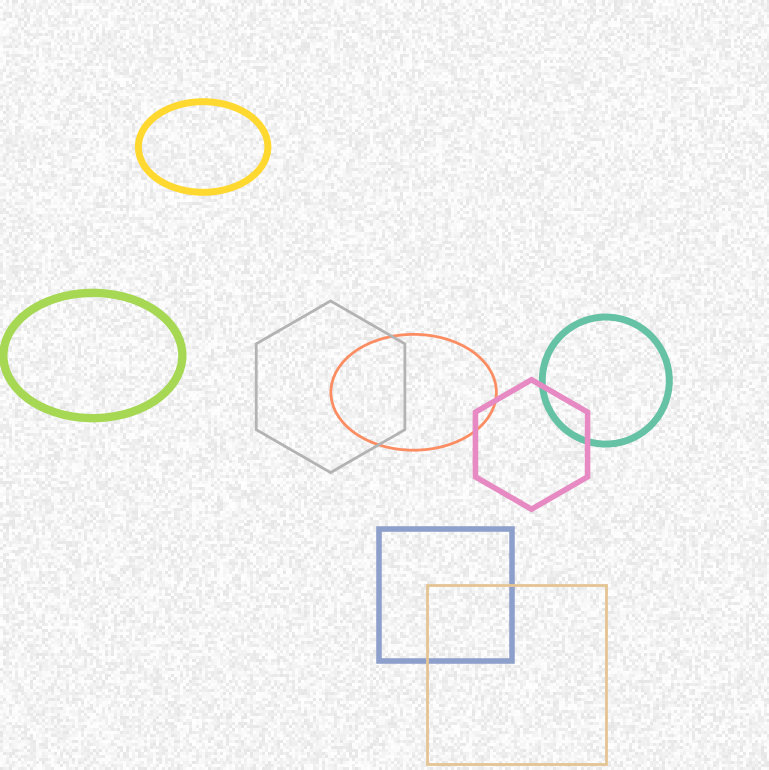[{"shape": "circle", "thickness": 2.5, "radius": 0.41, "center": [0.787, 0.506]}, {"shape": "oval", "thickness": 1, "radius": 0.54, "center": [0.537, 0.491]}, {"shape": "square", "thickness": 2, "radius": 0.43, "center": [0.578, 0.227]}, {"shape": "hexagon", "thickness": 2, "radius": 0.42, "center": [0.69, 0.423]}, {"shape": "oval", "thickness": 3, "radius": 0.58, "center": [0.121, 0.538]}, {"shape": "oval", "thickness": 2.5, "radius": 0.42, "center": [0.264, 0.809]}, {"shape": "square", "thickness": 1, "radius": 0.58, "center": [0.671, 0.124]}, {"shape": "hexagon", "thickness": 1, "radius": 0.56, "center": [0.429, 0.498]}]